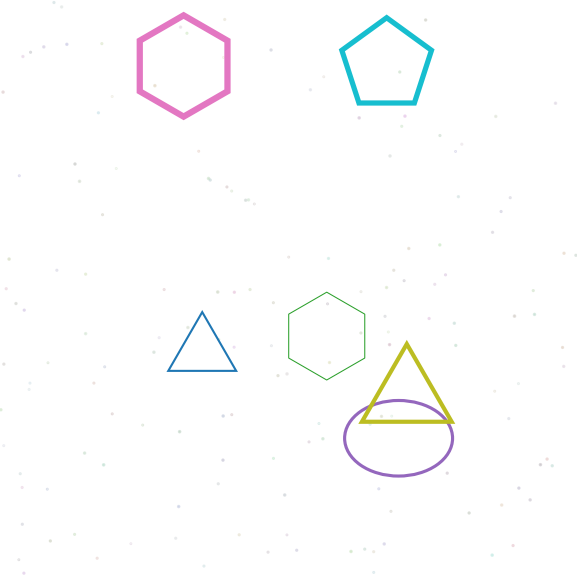[{"shape": "triangle", "thickness": 1, "radius": 0.34, "center": [0.35, 0.391]}, {"shape": "hexagon", "thickness": 0.5, "radius": 0.38, "center": [0.566, 0.417]}, {"shape": "oval", "thickness": 1.5, "radius": 0.47, "center": [0.69, 0.24]}, {"shape": "hexagon", "thickness": 3, "radius": 0.44, "center": [0.318, 0.885]}, {"shape": "triangle", "thickness": 2, "radius": 0.45, "center": [0.704, 0.314]}, {"shape": "pentagon", "thickness": 2.5, "radius": 0.41, "center": [0.67, 0.887]}]